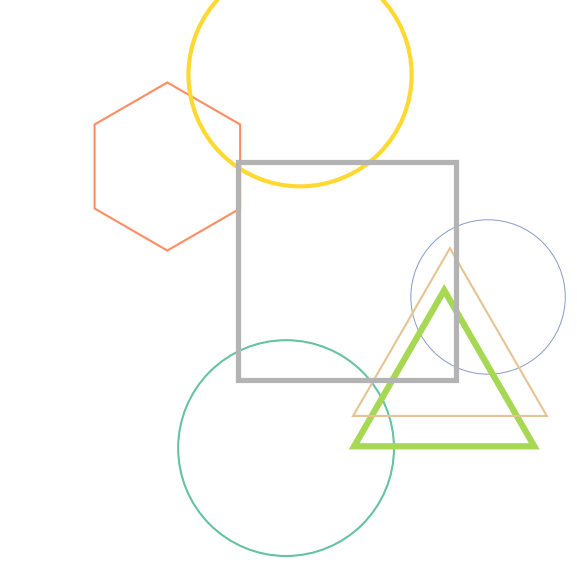[{"shape": "circle", "thickness": 1, "radius": 0.93, "center": [0.495, 0.223]}, {"shape": "hexagon", "thickness": 1, "radius": 0.73, "center": [0.29, 0.711]}, {"shape": "circle", "thickness": 0.5, "radius": 0.67, "center": [0.845, 0.485]}, {"shape": "triangle", "thickness": 3, "radius": 0.9, "center": [0.769, 0.316]}, {"shape": "circle", "thickness": 2, "radius": 0.97, "center": [0.52, 0.87]}, {"shape": "triangle", "thickness": 1, "radius": 0.97, "center": [0.779, 0.376]}, {"shape": "square", "thickness": 2.5, "radius": 0.94, "center": [0.601, 0.531]}]